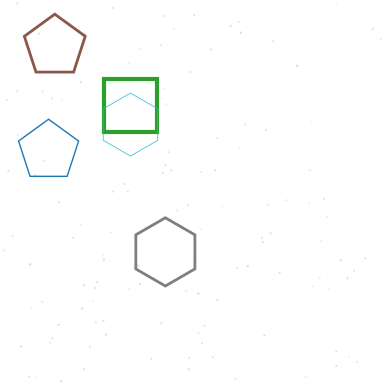[{"shape": "pentagon", "thickness": 1, "radius": 0.41, "center": [0.126, 0.608]}, {"shape": "square", "thickness": 3, "radius": 0.34, "center": [0.338, 0.725]}, {"shape": "pentagon", "thickness": 2, "radius": 0.42, "center": [0.142, 0.88]}, {"shape": "hexagon", "thickness": 2, "radius": 0.44, "center": [0.43, 0.346]}, {"shape": "hexagon", "thickness": 0.5, "radius": 0.41, "center": [0.339, 0.676]}]